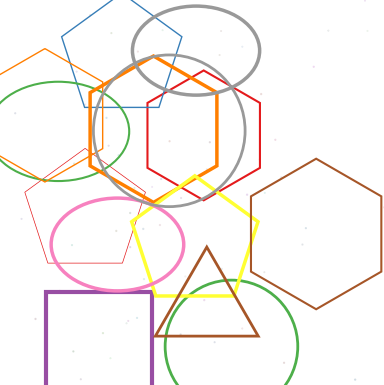[{"shape": "hexagon", "thickness": 1.5, "radius": 0.84, "center": [0.529, 0.648]}, {"shape": "pentagon", "thickness": 0.5, "radius": 0.82, "center": [0.221, 0.45]}, {"shape": "pentagon", "thickness": 1, "radius": 0.82, "center": [0.316, 0.854]}, {"shape": "oval", "thickness": 1.5, "radius": 0.92, "center": [0.151, 0.659]}, {"shape": "circle", "thickness": 2, "radius": 0.86, "center": [0.601, 0.1]}, {"shape": "square", "thickness": 3, "radius": 0.69, "center": [0.256, 0.104]}, {"shape": "hexagon", "thickness": 1, "radius": 0.87, "center": [0.117, 0.701]}, {"shape": "hexagon", "thickness": 2.5, "radius": 0.95, "center": [0.399, 0.664]}, {"shape": "pentagon", "thickness": 2.5, "radius": 0.86, "center": [0.506, 0.371]}, {"shape": "hexagon", "thickness": 1.5, "radius": 0.98, "center": [0.821, 0.392]}, {"shape": "triangle", "thickness": 2, "radius": 0.77, "center": [0.537, 0.204]}, {"shape": "oval", "thickness": 2.5, "radius": 0.86, "center": [0.305, 0.365]}, {"shape": "circle", "thickness": 2, "radius": 0.99, "center": [0.44, 0.66]}, {"shape": "oval", "thickness": 2.5, "radius": 0.83, "center": [0.509, 0.869]}]